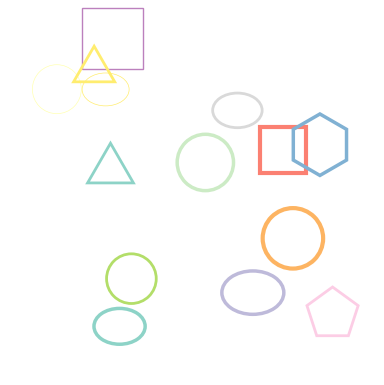[{"shape": "oval", "thickness": 2.5, "radius": 0.33, "center": [0.311, 0.152]}, {"shape": "triangle", "thickness": 2, "radius": 0.34, "center": [0.287, 0.559]}, {"shape": "circle", "thickness": 0.5, "radius": 0.32, "center": [0.148, 0.768]}, {"shape": "oval", "thickness": 2.5, "radius": 0.4, "center": [0.657, 0.24]}, {"shape": "square", "thickness": 3, "radius": 0.3, "center": [0.736, 0.61]}, {"shape": "hexagon", "thickness": 2.5, "radius": 0.4, "center": [0.831, 0.624]}, {"shape": "circle", "thickness": 3, "radius": 0.39, "center": [0.761, 0.381]}, {"shape": "circle", "thickness": 2, "radius": 0.32, "center": [0.341, 0.276]}, {"shape": "pentagon", "thickness": 2, "radius": 0.35, "center": [0.864, 0.185]}, {"shape": "oval", "thickness": 2, "radius": 0.32, "center": [0.617, 0.713]}, {"shape": "square", "thickness": 1, "radius": 0.39, "center": [0.292, 0.899]}, {"shape": "circle", "thickness": 2.5, "radius": 0.37, "center": [0.533, 0.578]}, {"shape": "triangle", "thickness": 2, "radius": 0.31, "center": [0.245, 0.818]}, {"shape": "oval", "thickness": 0.5, "radius": 0.31, "center": [0.274, 0.768]}]